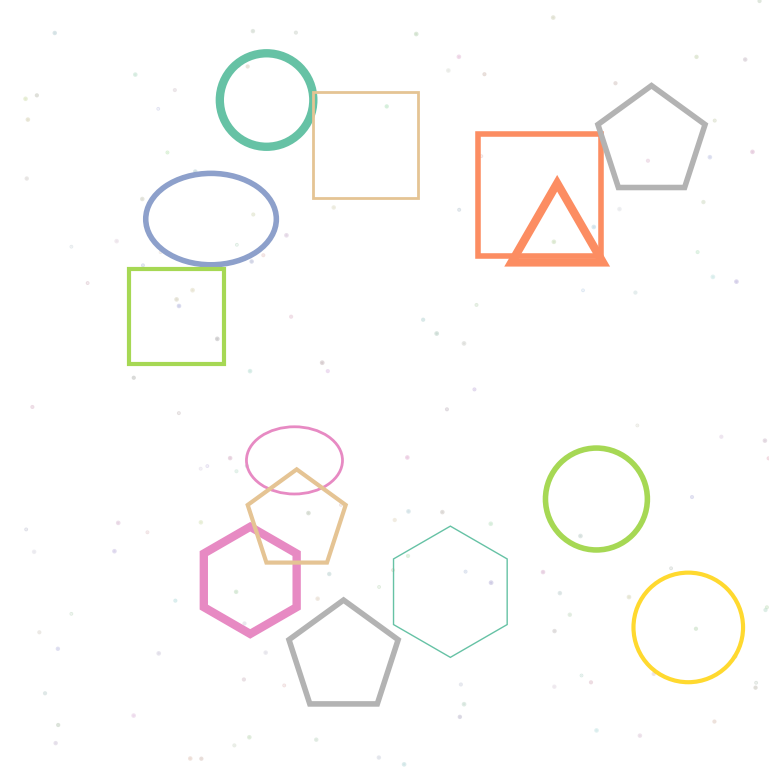[{"shape": "hexagon", "thickness": 0.5, "radius": 0.43, "center": [0.585, 0.231]}, {"shape": "circle", "thickness": 3, "radius": 0.3, "center": [0.346, 0.87]}, {"shape": "square", "thickness": 2, "radius": 0.4, "center": [0.701, 0.747]}, {"shape": "triangle", "thickness": 3, "radius": 0.34, "center": [0.724, 0.693]}, {"shape": "oval", "thickness": 2, "radius": 0.42, "center": [0.274, 0.715]}, {"shape": "oval", "thickness": 1, "radius": 0.31, "center": [0.382, 0.402]}, {"shape": "hexagon", "thickness": 3, "radius": 0.35, "center": [0.325, 0.246]}, {"shape": "square", "thickness": 1.5, "radius": 0.31, "center": [0.23, 0.589]}, {"shape": "circle", "thickness": 2, "radius": 0.33, "center": [0.775, 0.352]}, {"shape": "circle", "thickness": 1.5, "radius": 0.36, "center": [0.894, 0.185]}, {"shape": "square", "thickness": 1, "radius": 0.34, "center": [0.475, 0.812]}, {"shape": "pentagon", "thickness": 1.5, "radius": 0.33, "center": [0.385, 0.324]}, {"shape": "pentagon", "thickness": 2, "radius": 0.37, "center": [0.846, 0.816]}, {"shape": "pentagon", "thickness": 2, "radius": 0.37, "center": [0.446, 0.146]}]